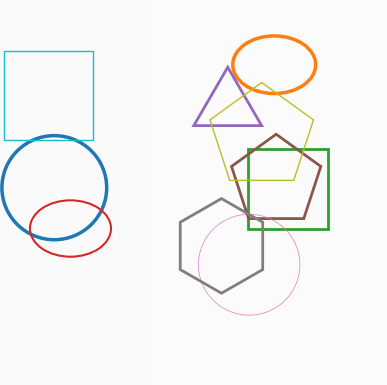[{"shape": "circle", "thickness": 2.5, "radius": 0.68, "center": [0.14, 0.513]}, {"shape": "oval", "thickness": 2.5, "radius": 0.53, "center": [0.708, 0.832]}, {"shape": "square", "thickness": 2, "radius": 0.52, "center": [0.743, 0.509]}, {"shape": "oval", "thickness": 1.5, "radius": 0.52, "center": [0.182, 0.406]}, {"shape": "triangle", "thickness": 2, "radius": 0.51, "center": [0.588, 0.724]}, {"shape": "pentagon", "thickness": 2, "radius": 0.61, "center": [0.713, 0.53]}, {"shape": "circle", "thickness": 0.5, "radius": 0.65, "center": [0.643, 0.312]}, {"shape": "hexagon", "thickness": 2, "radius": 0.61, "center": [0.572, 0.361]}, {"shape": "pentagon", "thickness": 1, "radius": 0.7, "center": [0.675, 0.645]}, {"shape": "square", "thickness": 1, "radius": 0.58, "center": [0.125, 0.751]}]